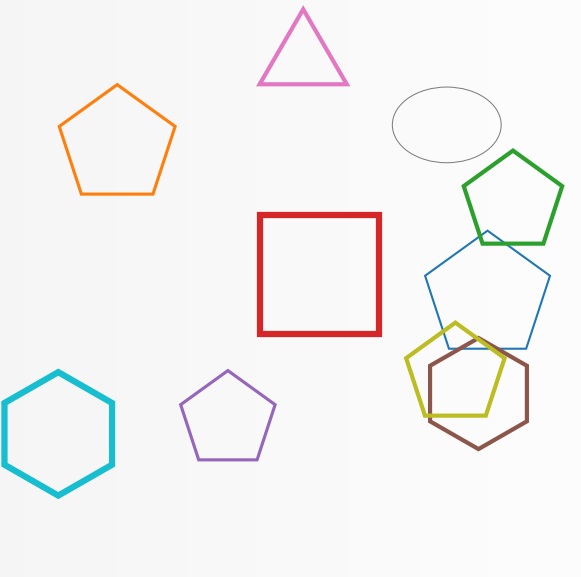[{"shape": "pentagon", "thickness": 1, "radius": 0.56, "center": [0.839, 0.487]}, {"shape": "pentagon", "thickness": 1.5, "radius": 0.52, "center": [0.202, 0.748]}, {"shape": "pentagon", "thickness": 2, "radius": 0.45, "center": [0.883, 0.649]}, {"shape": "square", "thickness": 3, "radius": 0.51, "center": [0.55, 0.524]}, {"shape": "pentagon", "thickness": 1.5, "radius": 0.43, "center": [0.392, 0.272]}, {"shape": "hexagon", "thickness": 2, "radius": 0.48, "center": [0.823, 0.318]}, {"shape": "triangle", "thickness": 2, "radius": 0.43, "center": [0.522, 0.896]}, {"shape": "oval", "thickness": 0.5, "radius": 0.47, "center": [0.769, 0.783]}, {"shape": "pentagon", "thickness": 2, "radius": 0.45, "center": [0.783, 0.351]}, {"shape": "hexagon", "thickness": 3, "radius": 0.53, "center": [0.1, 0.248]}]